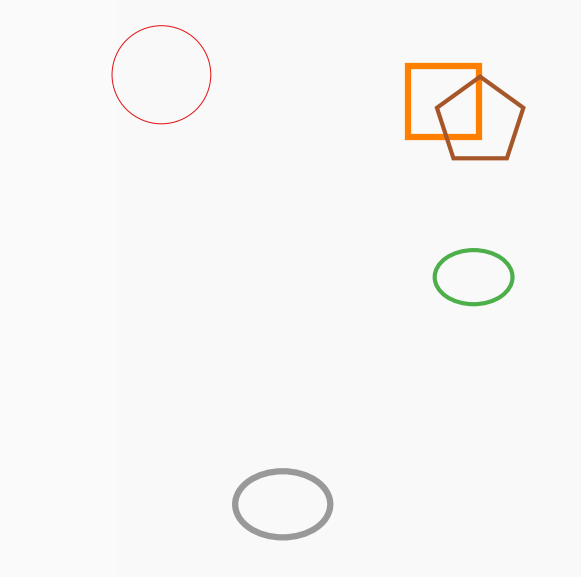[{"shape": "circle", "thickness": 0.5, "radius": 0.42, "center": [0.278, 0.87]}, {"shape": "oval", "thickness": 2, "radius": 0.33, "center": [0.815, 0.519]}, {"shape": "square", "thickness": 3, "radius": 0.3, "center": [0.763, 0.823]}, {"shape": "pentagon", "thickness": 2, "radius": 0.39, "center": [0.826, 0.788]}, {"shape": "oval", "thickness": 3, "radius": 0.41, "center": [0.486, 0.126]}]